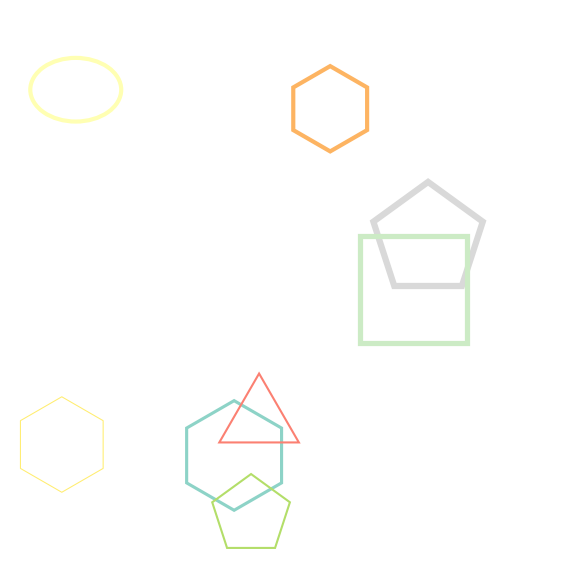[{"shape": "hexagon", "thickness": 1.5, "radius": 0.47, "center": [0.405, 0.21]}, {"shape": "oval", "thickness": 2, "radius": 0.39, "center": [0.131, 0.844]}, {"shape": "triangle", "thickness": 1, "radius": 0.4, "center": [0.449, 0.273]}, {"shape": "hexagon", "thickness": 2, "radius": 0.37, "center": [0.572, 0.811]}, {"shape": "pentagon", "thickness": 1, "radius": 0.35, "center": [0.435, 0.108]}, {"shape": "pentagon", "thickness": 3, "radius": 0.5, "center": [0.741, 0.584]}, {"shape": "square", "thickness": 2.5, "radius": 0.46, "center": [0.716, 0.498]}, {"shape": "hexagon", "thickness": 0.5, "radius": 0.41, "center": [0.107, 0.229]}]